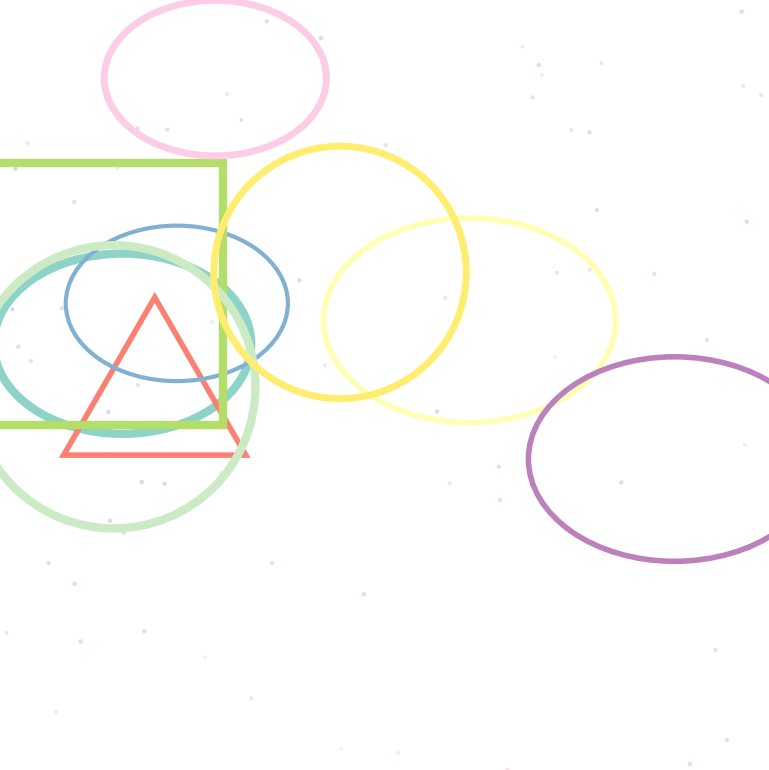[{"shape": "oval", "thickness": 3, "radius": 0.84, "center": [0.159, 0.554]}, {"shape": "oval", "thickness": 2, "radius": 0.95, "center": [0.61, 0.584]}, {"shape": "triangle", "thickness": 2, "radius": 0.68, "center": [0.201, 0.477]}, {"shape": "oval", "thickness": 1.5, "radius": 0.72, "center": [0.23, 0.606]}, {"shape": "square", "thickness": 3, "radius": 0.85, "center": [0.12, 0.618]}, {"shape": "oval", "thickness": 2.5, "radius": 0.72, "center": [0.28, 0.899]}, {"shape": "oval", "thickness": 2, "radius": 0.95, "center": [0.876, 0.404]}, {"shape": "circle", "thickness": 3, "radius": 0.92, "center": [0.148, 0.498]}, {"shape": "circle", "thickness": 2.5, "radius": 0.82, "center": [0.442, 0.646]}]